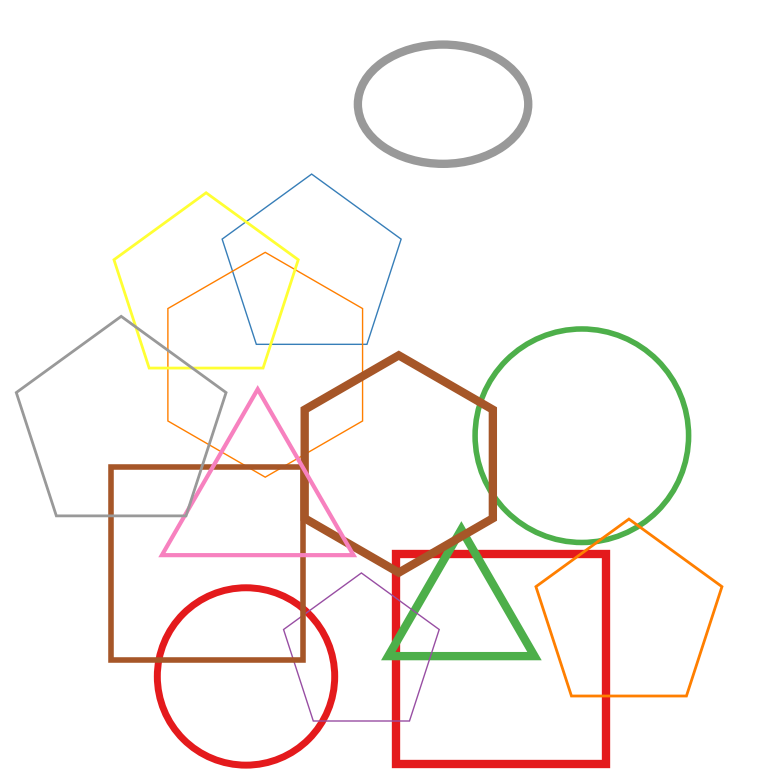[{"shape": "circle", "thickness": 2.5, "radius": 0.58, "center": [0.319, 0.121]}, {"shape": "square", "thickness": 3, "radius": 0.68, "center": [0.65, 0.144]}, {"shape": "pentagon", "thickness": 0.5, "radius": 0.61, "center": [0.405, 0.652]}, {"shape": "triangle", "thickness": 3, "radius": 0.55, "center": [0.599, 0.203]}, {"shape": "circle", "thickness": 2, "radius": 0.69, "center": [0.756, 0.434]}, {"shape": "pentagon", "thickness": 0.5, "radius": 0.53, "center": [0.469, 0.15]}, {"shape": "hexagon", "thickness": 0.5, "radius": 0.73, "center": [0.344, 0.526]}, {"shape": "pentagon", "thickness": 1, "radius": 0.64, "center": [0.817, 0.199]}, {"shape": "pentagon", "thickness": 1, "radius": 0.63, "center": [0.268, 0.624]}, {"shape": "square", "thickness": 2, "radius": 0.63, "center": [0.269, 0.268]}, {"shape": "hexagon", "thickness": 3, "radius": 0.71, "center": [0.518, 0.397]}, {"shape": "triangle", "thickness": 1.5, "radius": 0.72, "center": [0.335, 0.351]}, {"shape": "pentagon", "thickness": 1, "radius": 0.72, "center": [0.157, 0.446]}, {"shape": "oval", "thickness": 3, "radius": 0.55, "center": [0.575, 0.865]}]